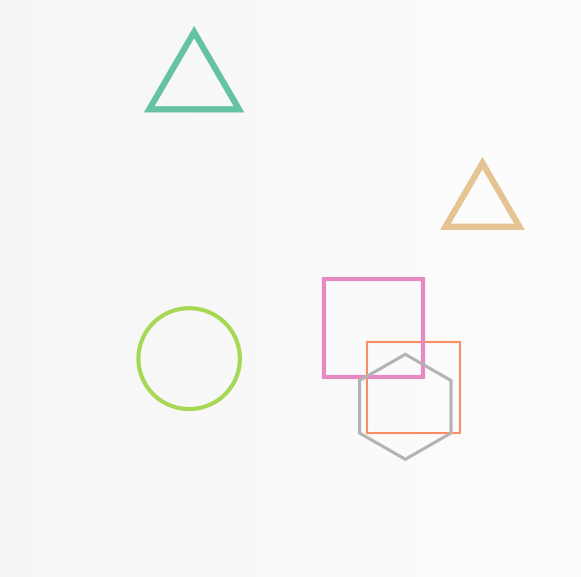[{"shape": "triangle", "thickness": 3, "radius": 0.45, "center": [0.334, 0.854]}, {"shape": "square", "thickness": 1, "radius": 0.4, "center": [0.711, 0.328]}, {"shape": "square", "thickness": 2, "radius": 0.42, "center": [0.642, 0.431]}, {"shape": "circle", "thickness": 2, "radius": 0.44, "center": [0.325, 0.378]}, {"shape": "triangle", "thickness": 3, "radius": 0.37, "center": [0.83, 0.643]}, {"shape": "hexagon", "thickness": 1.5, "radius": 0.45, "center": [0.697, 0.295]}]